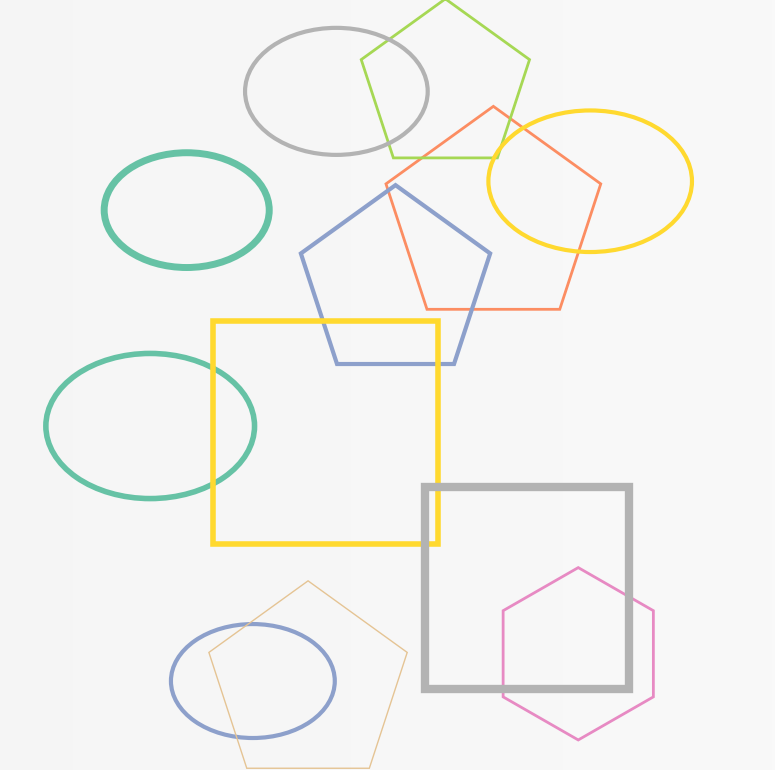[{"shape": "oval", "thickness": 2.5, "radius": 0.53, "center": [0.241, 0.727]}, {"shape": "oval", "thickness": 2, "radius": 0.67, "center": [0.194, 0.447]}, {"shape": "pentagon", "thickness": 1, "radius": 0.73, "center": [0.637, 0.716]}, {"shape": "oval", "thickness": 1.5, "radius": 0.53, "center": [0.326, 0.116]}, {"shape": "pentagon", "thickness": 1.5, "radius": 0.64, "center": [0.51, 0.631]}, {"shape": "hexagon", "thickness": 1, "radius": 0.56, "center": [0.746, 0.151]}, {"shape": "pentagon", "thickness": 1, "radius": 0.57, "center": [0.575, 0.887]}, {"shape": "oval", "thickness": 1.5, "radius": 0.66, "center": [0.762, 0.765]}, {"shape": "square", "thickness": 2, "radius": 0.72, "center": [0.42, 0.439]}, {"shape": "pentagon", "thickness": 0.5, "radius": 0.67, "center": [0.397, 0.111]}, {"shape": "oval", "thickness": 1.5, "radius": 0.59, "center": [0.434, 0.881]}, {"shape": "square", "thickness": 3, "radius": 0.66, "center": [0.68, 0.236]}]